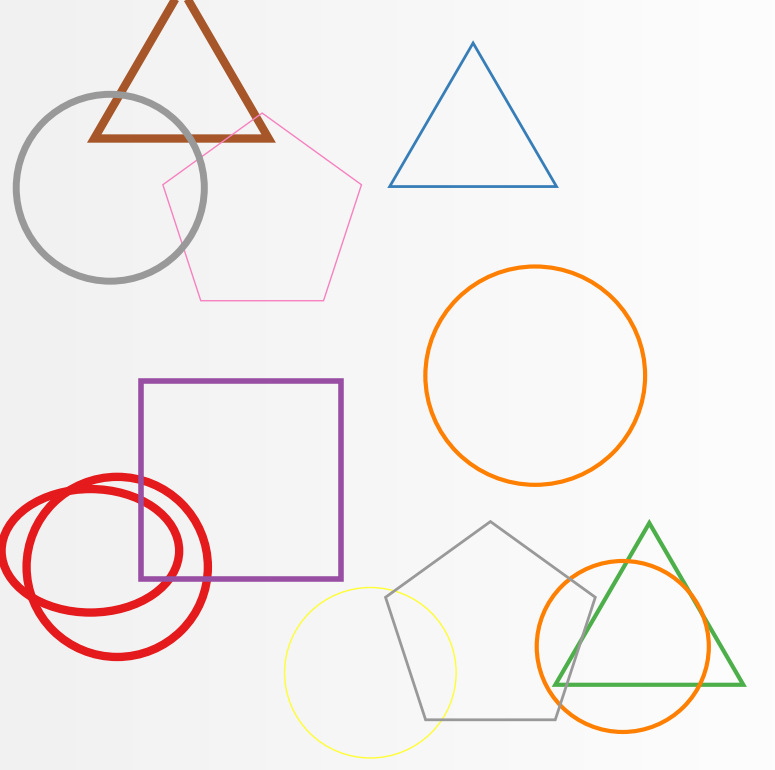[{"shape": "oval", "thickness": 3, "radius": 0.57, "center": [0.117, 0.285]}, {"shape": "circle", "thickness": 3, "radius": 0.58, "center": [0.151, 0.264]}, {"shape": "triangle", "thickness": 1, "radius": 0.62, "center": [0.61, 0.82]}, {"shape": "triangle", "thickness": 1.5, "radius": 0.7, "center": [0.838, 0.181]}, {"shape": "square", "thickness": 2, "radius": 0.64, "center": [0.311, 0.377]}, {"shape": "circle", "thickness": 1.5, "radius": 0.56, "center": [0.804, 0.16]}, {"shape": "circle", "thickness": 1.5, "radius": 0.71, "center": [0.691, 0.512]}, {"shape": "circle", "thickness": 0.5, "radius": 0.55, "center": [0.478, 0.126]}, {"shape": "triangle", "thickness": 3, "radius": 0.65, "center": [0.234, 0.885]}, {"shape": "pentagon", "thickness": 0.5, "radius": 0.67, "center": [0.338, 0.718]}, {"shape": "pentagon", "thickness": 1, "radius": 0.71, "center": [0.633, 0.18]}, {"shape": "circle", "thickness": 2.5, "radius": 0.61, "center": [0.142, 0.756]}]